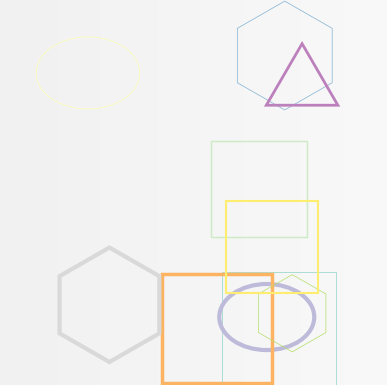[{"shape": "square", "thickness": 0.5, "radius": 0.74, "center": [0.72, 0.145]}, {"shape": "oval", "thickness": 0.5, "radius": 0.67, "center": [0.227, 0.811]}, {"shape": "oval", "thickness": 3, "radius": 0.61, "center": [0.688, 0.177]}, {"shape": "hexagon", "thickness": 0.5, "radius": 0.71, "center": [0.735, 0.856]}, {"shape": "square", "thickness": 2.5, "radius": 0.71, "center": [0.56, 0.147]}, {"shape": "hexagon", "thickness": 0.5, "radius": 0.5, "center": [0.754, 0.186]}, {"shape": "hexagon", "thickness": 3, "radius": 0.74, "center": [0.282, 0.208]}, {"shape": "triangle", "thickness": 2, "radius": 0.53, "center": [0.78, 0.78]}, {"shape": "square", "thickness": 1, "radius": 0.62, "center": [0.668, 0.51]}, {"shape": "square", "thickness": 1.5, "radius": 0.6, "center": [0.702, 0.359]}]